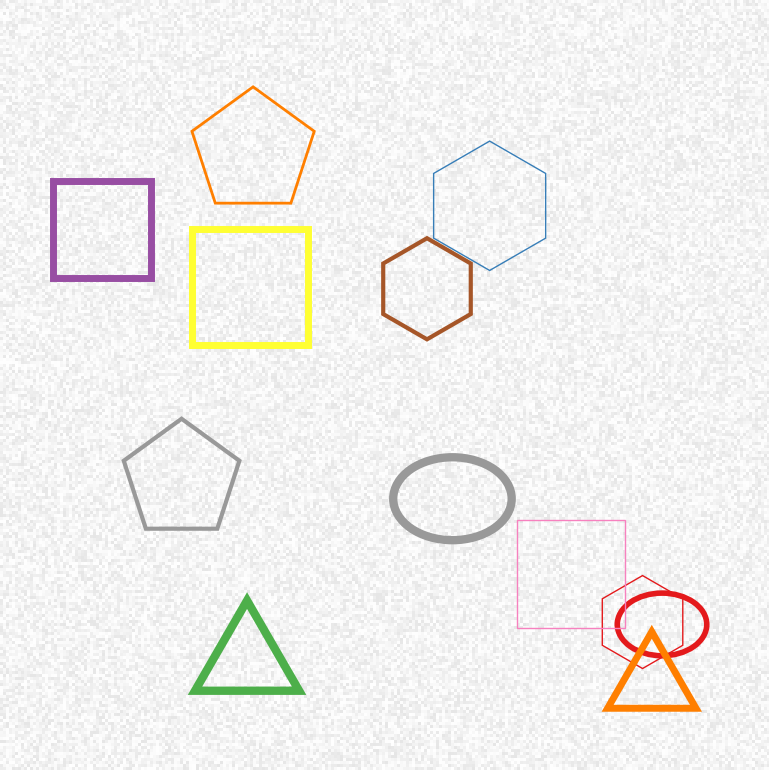[{"shape": "oval", "thickness": 2, "radius": 0.29, "center": [0.86, 0.189]}, {"shape": "hexagon", "thickness": 0.5, "radius": 0.3, "center": [0.834, 0.192]}, {"shape": "hexagon", "thickness": 0.5, "radius": 0.42, "center": [0.636, 0.733]}, {"shape": "triangle", "thickness": 3, "radius": 0.39, "center": [0.321, 0.142]}, {"shape": "square", "thickness": 2.5, "radius": 0.32, "center": [0.132, 0.702]}, {"shape": "triangle", "thickness": 2.5, "radius": 0.33, "center": [0.846, 0.113]}, {"shape": "pentagon", "thickness": 1, "radius": 0.42, "center": [0.329, 0.804]}, {"shape": "square", "thickness": 2.5, "radius": 0.38, "center": [0.325, 0.627]}, {"shape": "hexagon", "thickness": 1.5, "radius": 0.33, "center": [0.555, 0.625]}, {"shape": "square", "thickness": 0.5, "radius": 0.35, "center": [0.742, 0.254]}, {"shape": "pentagon", "thickness": 1.5, "radius": 0.39, "center": [0.236, 0.377]}, {"shape": "oval", "thickness": 3, "radius": 0.38, "center": [0.588, 0.352]}]